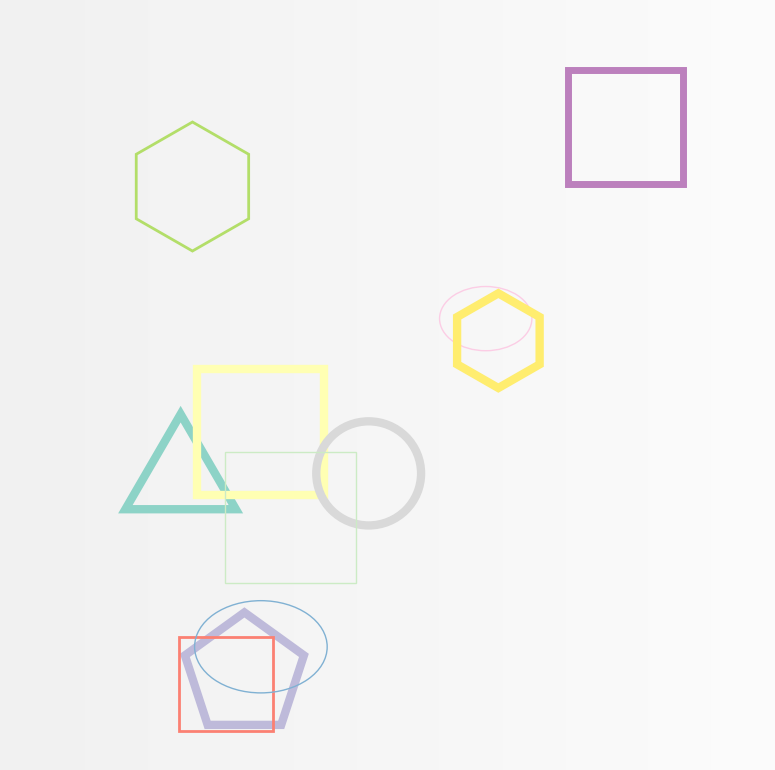[{"shape": "triangle", "thickness": 3, "radius": 0.41, "center": [0.233, 0.38]}, {"shape": "square", "thickness": 3, "radius": 0.41, "center": [0.336, 0.439]}, {"shape": "pentagon", "thickness": 3, "radius": 0.4, "center": [0.315, 0.124]}, {"shape": "square", "thickness": 1, "radius": 0.3, "center": [0.292, 0.112]}, {"shape": "oval", "thickness": 0.5, "radius": 0.43, "center": [0.337, 0.16]}, {"shape": "hexagon", "thickness": 1, "radius": 0.42, "center": [0.248, 0.758]}, {"shape": "oval", "thickness": 0.5, "radius": 0.3, "center": [0.627, 0.586]}, {"shape": "circle", "thickness": 3, "radius": 0.34, "center": [0.476, 0.385]}, {"shape": "square", "thickness": 2.5, "radius": 0.37, "center": [0.807, 0.835]}, {"shape": "square", "thickness": 0.5, "radius": 0.42, "center": [0.375, 0.327]}, {"shape": "hexagon", "thickness": 3, "radius": 0.31, "center": [0.643, 0.558]}]